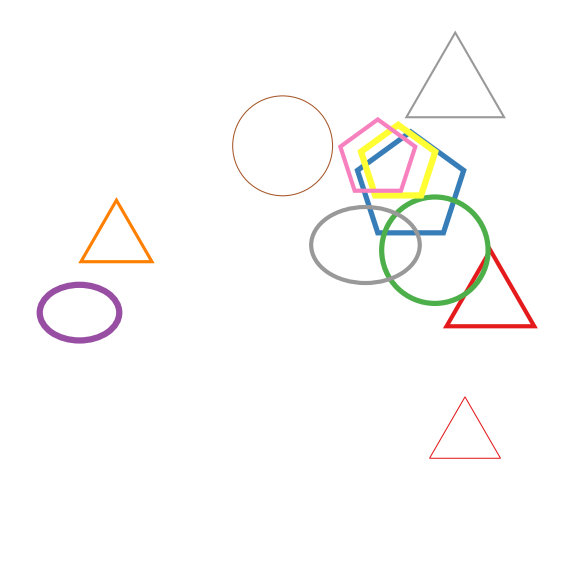[{"shape": "triangle", "thickness": 2, "radius": 0.44, "center": [0.849, 0.478]}, {"shape": "triangle", "thickness": 0.5, "radius": 0.35, "center": [0.805, 0.241]}, {"shape": "pentagon", "thickness": 2.5, "radius": 0.48, "center": [0.711, 0.674]}, {"shape": "circle", "thickness": 2.5, "radius": 0.46, "center": [0.753, 0.566]}, {"shape": "oval", "thickness": 3, "radius": 0.34, "center": [0.138, 0.458]}, {"shape": "triangle", "thickness": 1.5, "radius": 0.35, "center": [0.202, 0.581]}, {"shape": "pentagon", "thickness": 3, "radius": 0.34, "center": [0.689, 0.715]}, {"shape": "circle", "thickness": 0.5, "radius": 0.43, "center": [0.489, 0.747]}, {"shape": "pentagon", "thickness": 2, "radius": 0.34, "center": [0.654, 0.724]}, {"shape": "oval", "thickness": 2, "radius": 0.47, "center": [0.633, 0.575]}, {"shape": "triangle", "thickness": 1, "radius": 0.49, "center": [0.788, 0.845]}]